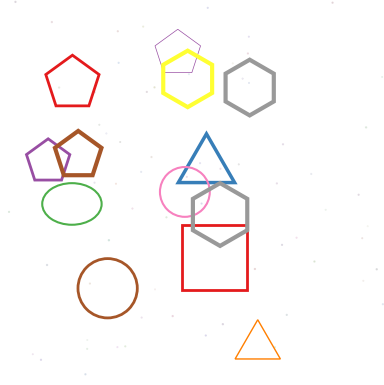[{"shape": "pentagon", "thickness": 2, "radius": 0.36, "center": [0.188, 0.784]}, {"shape": "square", "thickness": 2, "radius": 0.42, "center": [0.558, 0.332]}, {"shape": "triangle", "thickness": 2.5, "radius": 0.42, "center": [0.536, 0.568]}, {"shape": "oval", "thickness": 1.5, "radius": 0.39, "center": [0.187, 0.47]}, {"shape": "pentagon", "thickness": 0.5, "radius": 0.31, "center": [0.462, 0.862]}, {"shape": "pentagon", "thickness": 2, "radius": 0.3, "center": [0.125, 0.58]}, {"shape": "triangle", "thickness": 1, "radius": 0.34, "center": [0.669, 0.102]}, {"shape": "hexagon", "thickness": 3, "radius": 0.37, "center": [0.488, 0.795]}, {"shape": "circle", "thickness": 2, "radius": 0.39, "center": [0.28, 0.251]}, {"shape": "pentagon", "thickness": 3, "radius": 0.32, "center": [0.203, 0.596]}, {"shape": "circle", "thickness": 1.5, "radius": 0.32, "center": [0.48, 0.501]}, {"shape": "hexagon", "thickness": 3, "radius": 0.41, "center": [0.572, 0.443]}, {"shape": "hexagon", "thickness": 3, "radius": 0.36, "center": [0.649, 0.773]}]